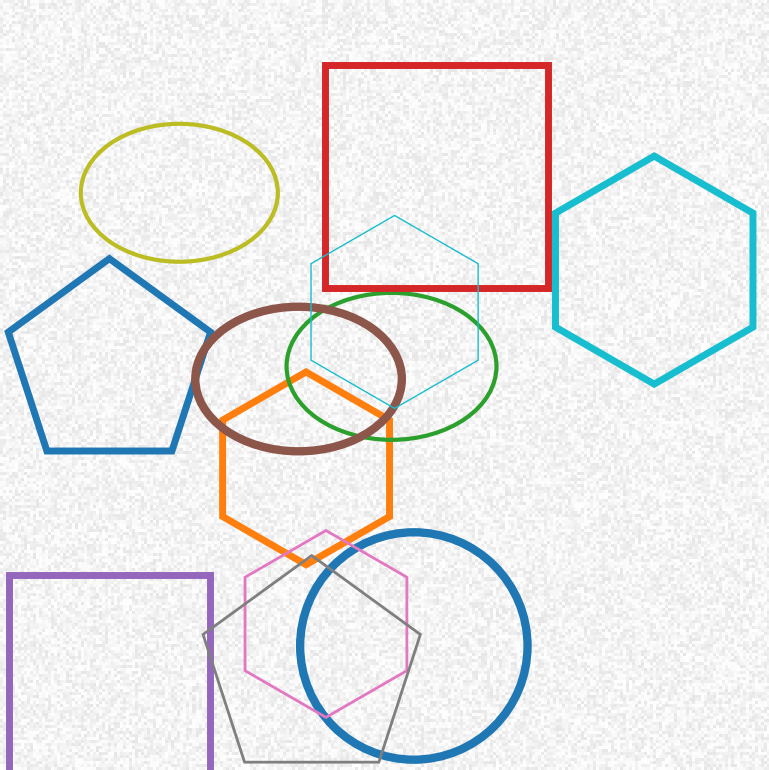[{"shape": "circle", "thickness": 3, "radius": 0.74, "center": [0.537, 0.161]}, {"shape": "pentagon", "thickness": 2.5, "radius": 0.69, "center": [0.142, 0.526]}, {"shape": "hexagon", "thickness": 2.5, "radius": 0.63, "center": [0.397, 0.392]}, {"shape": "oval", "thickness": 1.5, "radius": 0.68, "center": [0.508, 0.524]}, {"shape": "square", "thickness": 2.5, "radius": 0.72, "center": [0.566, 0.77]}, {"shape": "square", "thickness": 2.5, "radius": 0.65, "center": [0.142, 0.123]}, {"shape": "oval", "thickness": 3, "radius": 0.67, "center": [0.388, 0.508]}, {"shape": "hexagon", "thickness": 1, "radius": 0.61, "center": [0.423, 0.19]}, {"shape": "pentagon", "thickness": 1, "radius": 0.74, "center": [0.405, 0.13]}, {"shape": "oval", "thickness": 1.5, "radius": 0.64, "center": [0.233, 0.75]}, {"shape": "hexagon", "thickness": 2.5, "radius": 0.74, "center": [0.85, 0.649]}, {"shape": "hexagon", "thickness": 0.5, "radius": 0.63, "center": [0.512, 0.595]}]